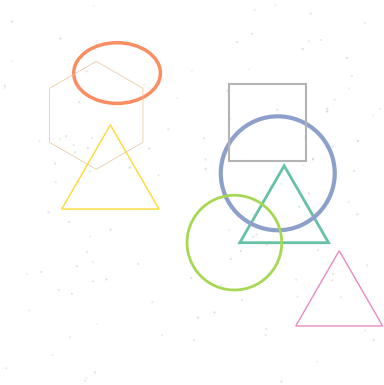[{"shape": "triangle", "thickness": 2, "radius": 0.67, "center": [0.738, 0.436]}, {"shape": "oval", "thickness": 2.5, "radius": 0.56, "center": [0.304, 0.81]}, {"shape": "circle", "thickness": 3, "radius": 0.74, "center": [0.721, 0.55]}, {"shape": "triangle", "thickness": 1, "radius": 0.65, "center": [0.881, 0.219]}, {"shape": "circle", "thickness": 2, "radius": 0.62, "center": [0.609, 0.37]}, {"shape": "triangle", "thickness": 1, "radius": 0.73, "center": [0.287, 0.53]}, {"shape": "hexagon", "thickness": 0.5, "radius": 0.7, "center": [0.25, 0.7]}, {"shape": "square", "thickness": 1.5, "radius": 0.5, "center": [0.694, 0.681]}]